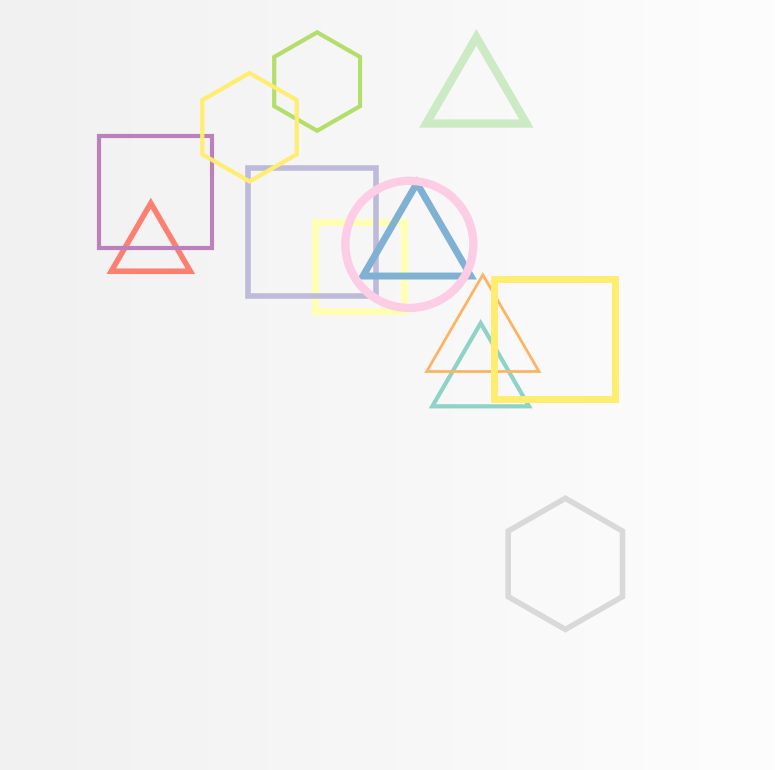[{"shape": "triangle", "thickness": 1.5, "radius": 0.36, "center": [0.62, 0.508]}, {"shape": "square", "thickness": 2.5, "radius": 0.29, "center": [0.464, 0.654]}, {"shape": "square", "thickness": 2, "radius": 0.42, "center": [0.403, 0.698]}, {"shape": "triangle", "thickness": 2, "radius": 0.29, "center": [0.195, 0.677]}, {"shape": "triangle", "thickness": 2.5, "radius": 0.4, "center": [0.538, 0.682]}, {"shape": "triangle", "thickness": 1, "radius": 0.42, "center": [0.623, 0.559]}, {"shape": "hexagon", "thickness": 1.5, "radius": 0.32, "center": [0.409, 0.894]}, {"shape": "circle", "thickness": 3, "radius": 0.41, "center": [0.528, 0.683]}, {"shape": "hexagon", "thickness": 2, "radius": 0.43, "center": [0.729, 0.268]}, {"shape": "square", "thickness": 1.5, "radius": 0.37, "center": [0.2, 0.751]}, {"shape": "triangle", "thickness": 3, "radius": 0.37, "center": [0.615, 0.877]}, {"shape": "hexagon", "thickness": 1.5, "radius": 0.35, "center": [0.322, 0.835]}, {"shape": "square", "thickness": 2.5, "radius": 0.39, "center": [0.716, 0.56]}]